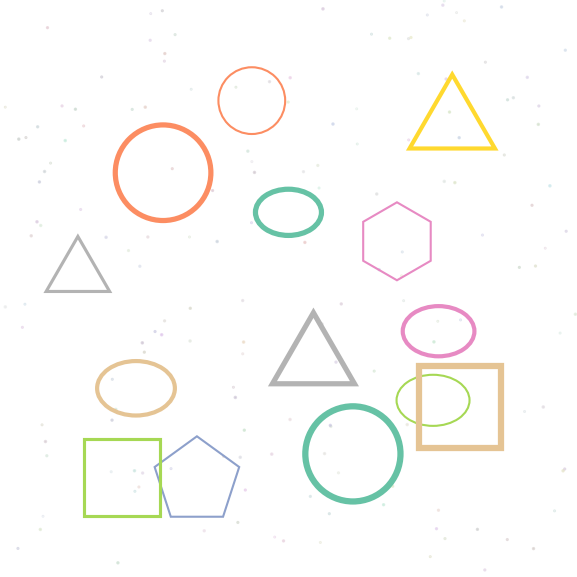[{"shape": "oval", "thickness": 2.5, "radius": 0.29, "center": [0.499, 0.631]}, {"shape": "circle", "thickness": 3, "radius": 0.41, "center": [0.611, 0.213]}, {"shape": "circle", "thickness": 1, "radius": 0.29, "center": [0.436, 0.825]}, {"shape": "circle", "thickness": 2.5, "radius": 0.41, "center": [0.282, 0.7]}, {"shape": "pentagon", "thickness": 1, "radius": 0.38, "center": [0.341, 0.167]}, {"shape": "oval", "thickness": 2, "radius": 0.31, "center": [0.759, 0.426]}, {"shape": "hexagon", "thickness": 1, "radius": 0.34, "center": [0.687, 0.581]}, {"shape": "oval", "thickness": 1, "radius": 0.32, "center": [0.75, 0.306]}, {"shape": "square", "thickness": 1.5, "radius": 0.33, "center": [0.211, 0.172]}, {"shape": "triangle", "thickness": 2, "radius": 0.43, "center": [0.783, 0.785]}, {"shape": "square", "thickness": 3, "radius": 0.36, "center": [0.796, 0.294]}, {"shape": "oval", "thickness": 2, "radius": 0.34, "center": [0.235, 0.327]}, {"shape": "triangle", "thickness": 1.5, "radius": 0.32, "center": [0.135, 0.526]}, {"shape": "triangle", "thickness": 2.5, "radius": 0.41, "center": [0.543, 0.376]}]